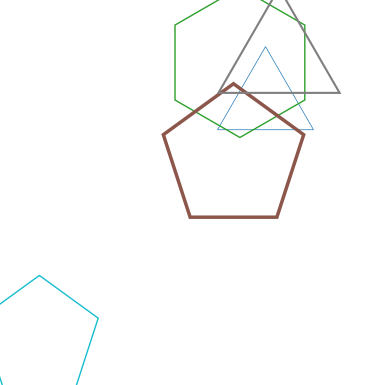[{"shape": "triangle", "thickness": 0.5, "radius": 0.72, "center": [0.69, 0.735]}, {"shape": "hexagon", "thickness": 1, "radius": 0.97, "center": [0.623, 0.838]}, {"shape": "pentagon", "thickness": 2.5, "radius": 0.96, "center": [0.607, 0.591]}, {"shape": "triangle", "thickness": 1.5, "radius": 0.91, "center": [0.725, 0.85]}, {"shape": "pentagon", "thickness": 1, "radius": 0.8, "center": [0.102, 0.124]}]